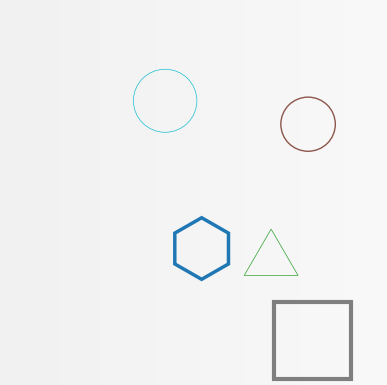[{"shape": "hexagon", "thickness": 2.5, "radius": 0.4, "center": [0.52, 0.354]}, {"shape": "triangle", "thickness": 0.5, "radius": 0.4, "center": [0.7, 0.325]}, {"shape": "circle", "thickness": 1, "radius": 0.35, "center": [0.795, 0.677]}, {"shape": "square", "thickness": 3, "radius": 0.5, "center": [0.805, 0.116]}, {"shape": "circle", "thickness": 0.5, "radius": 0.41, "center": [0.426, 0.738]}]